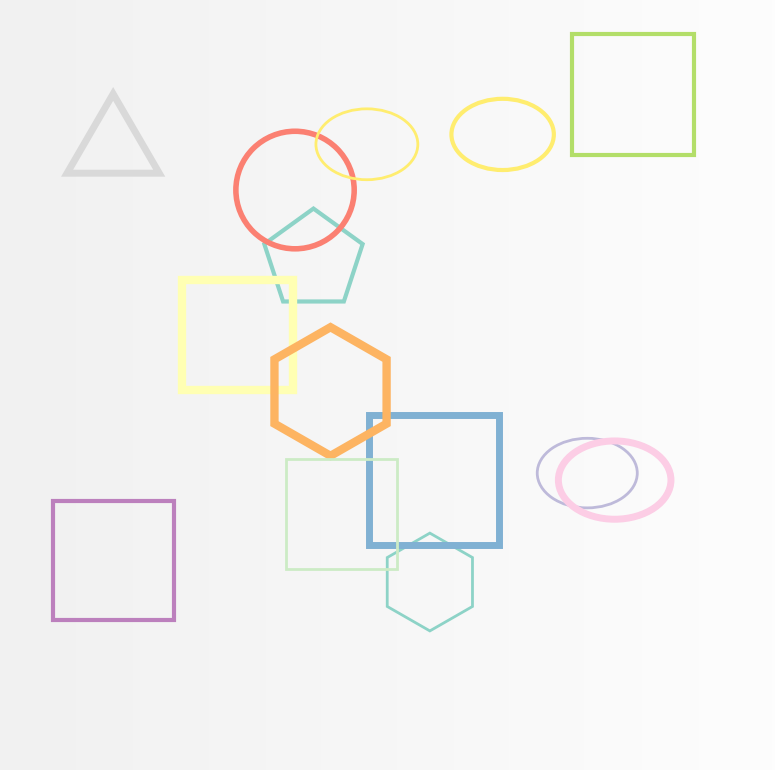[{"shape": "hexagon", "thickness": 1, "radius": 0.32, "center": [0.555, 0.244]}, {"shape": "pentagon", "thickness": 1.5, "radius": 0.33, "center": [0.404, 0.662]}, {"shape": "square", "thickness": 3, "radius": 0.36, "center": [0.306, 0.565]}, {"shape": "oval", "thickness": 1, "radius": 0.32, "center": [0.758, 0.386]}, {"shape": "circle", "thickness": 2, "radius": 0.38, "center": [0.381, 0.753]}, {"shape": "square", "thickness": 2.5, "radius": 0.42, "center": [0.56, 0.376]}, {"shape": "hexagon", "thickness": 3, "radius": 0.42, "center": [0.426, 0.492]}, {"shape": "square", "thickness": 1.5, "radius": 0.39, "center": [0.817, 0.878]}, {"shape": "oval", "thickness": 2.5, "radius": 0.36, "center": [0.793, 0.377]}, {"shape": "triangle", "thickness": 2.5, "radius": 0.34, "center": [0.146, 0.809]}, {"shape": "square", "thickness": 1.5, "radius": 0.39, "center": [0.146, 0.272]}, {"shape": "square", "thickness": 1, "radius": 0.36, "center": [0.441, 0.333]}, {"shape": "oval", "thickness": 1.5, "radius": 0.33, "center": [0.649, 0.825]}, {"shape": "oval", "thickness": 1, "radius": 0.33, "center": [0.473, 0.813]}]